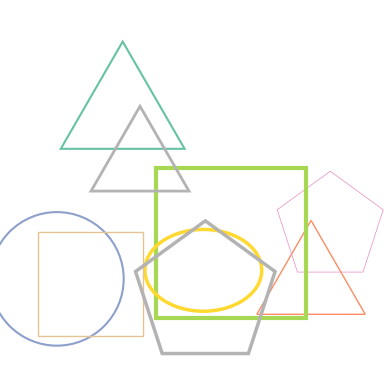[{"shape": "triangle", "thickness": 1.5, "radius": 0.93, "center": [0.319, 0.706]}, {"shape": "triangle", "thickness": 1, "radius": 0.81, "center": [0.808, 0.265]}, {"shape": "circle", "thickness": 1.5, "radius": 0.87, "center": [0.148, 0.276]}, {"shape": "pentagon", "thickness": 0.5, "radius": 0.72, "center": [0.858, 0.41]}, {"shape": "square", "thickness": 3, "radius": 0.98, "center": [0.6, 0.369]}, {"shape": "oval", "thickness": 2.5, "radius": 0.76, "center": [0.528, 0.298]}, {"shape": "square", "thickness": 1, "radius": 0.68, "center": [0.235, 0.262]}, {"shape": "triangle", "thickness": 2, "radius": 0.73, "center": [0.364, 0.577]}, {"shape": "pentagon", "thickness": 2.5, "radius": 0.95, "center": [0.533, 0.236]}]